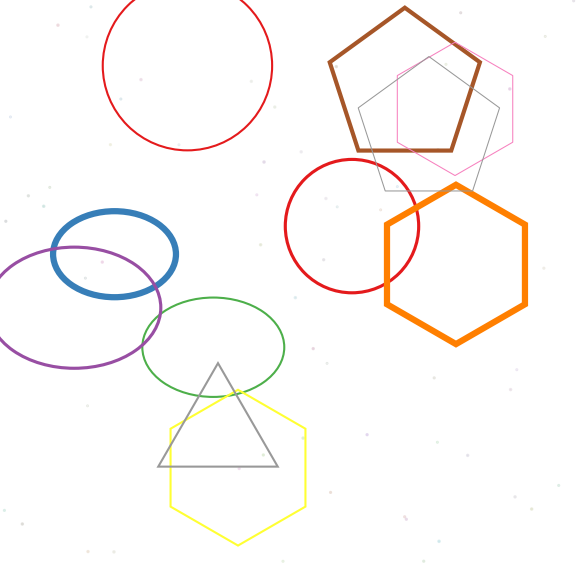[{"shape": "circle", "thickness": 1, "radius": 0.73, "center": [0.325, 0.885]}, {"shape": "circle", "thickness": 1.5, "radius": 0.58, "center": [0.61, 0.608]}, {"shape": "oval", "thickness": 3, "radius": 0.53, "center": [0.198, 0.559]}, {"shape": "oval", "thickness": 1, "radius": 0.61, "center": [0.369, 0.398]}, {"shape": "oval", "thickness": 1.5, "radius": 0.75, "center": [0.129, 0.466]}, {"shape": "hexagon", "thickness": 3, "radius": 0.69, "center": [0.79, 0.541]}, {"shape": "hexagon", "thickness": 1, "radius": 0.67, "center": [0.412, 0.189]}, {"shape": "pentagon", "thickness": 2, "radius": 0.68, "center": [0.701, 0.849]}, {"shape": "hexagon", "thickness": 0.5, "radius": 0.58, "center": [0.788, 0.811]}, {"shape": "triangle", "thickness": 1, "radius": 0.6, "center": [0.377, 0.251]}, {"shape": "pentagon", "thickness": 0.5, "radius": 0.64, "center": [0.743, 0.773]}]